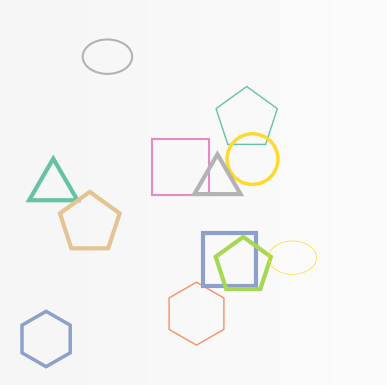[{"shape": "triangle", "thickness": 3, "radius": 0.36, "center": [0.137, 0.516]}, {"shape": "pentagon", "thickness": 1, "radius": 0.42, "center": [0.637, 0.692]}, {"shape": "hexagon", "thickness": 1, "radius": 0.41, "center": [0.507, 0.185]}, {"shape": "square", "thickness": 3, "radius": 0.34, "center": [0.593, 0.326]}, {"shape": "hexagon", "thickness": 2.5, "radius": 0.36, "center": [0.119, 0.119]}, {"shape": "square", "thickness": 1.5, "radius": 0.37, "center": [0.466, 0.567]}, {"shape": "pentagon", "thickness": 3, "radius": 0.37, "center": [0.628, 0.31]}, {"shape": "oval", "thickness": 0.5, "radius": 0.31, "center": [0.755, 0.331]}, {"shape": "circle", "thickness": 2.5, "radius": 0.33, "center": [0.652, 0.587]}, {"shape": "pentagon", "thickness": 3, "radius": 0.41, "center": [0.232, 0.421]}, {"shape": "oval", "thickness": 1.5, "radius": 0.32, "center": [0.277, 0.853]}, {"shape": "triangle", "thickness": 3, "radius": 0.34, "center": [0.561, 0.53]}]